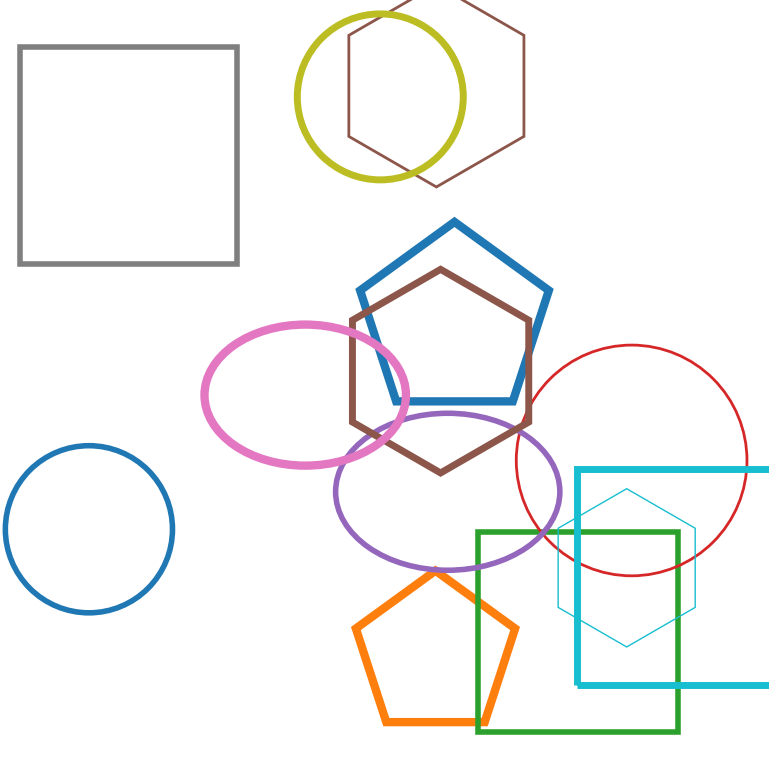[{"shape": "circle", "thickness": 2, "radius": 0.54, "center": [0.115, 0.313]}, {"shape": "pentagon", "thickness": 3, "radius": 0.64, "center": [0.59, 0.583]}, {"shape": "pentagon", "thickness": 3, "radius": 0.54, "center": [0.566, 0.15]}, {"shape": "square", "thickness": 2, "radius": 0.65, "center": [0.751, 0.179]}, {"shape": "circle", "thickness": 1, "radius": 0.75, "center": [0.82, 0.402]}, {"shape": "oval", "thickness": 2, "radius": 0.73, "center": [0.581, 0.361]}, {"shape": "hexagon", "thickness": 1, "radius": 0.66, "center": [0.567, 0.888]}, {"shape": "hexagon", "thickness": 2.5, "radius": 0.66, "center": [0.572, 0.518]}, {"shape": "oval", "thickness": 3, "radius": 0.65, "center": [0.396, 0.487]}, {"shape": "square", "thickness": 2, "radius": 0.7, "center": [0.167, 0.798]}, {"shape": "circle", "thickness": 2.5, "radius": 0.54, "center": [0.494, 0.874]}, {"shape": "hexagon", "thickness": 0.5, "radius": 0.51, "center": [0.814, 0.263]}, {"shape": "square", "thickness": 2.5, "radius": 0.7, "center": [0.889, 0.251]}]